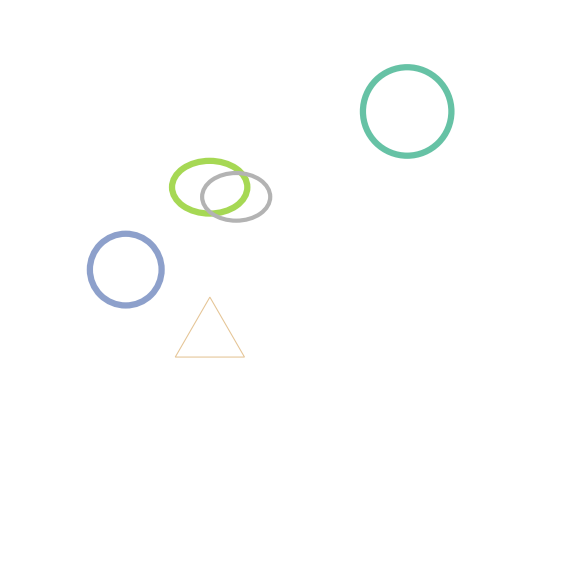[{"shape": "circle", "thickness": 3, "radius": 0.38, "center": [0.705, 0.806]}, {"shape": "circle", "thickness": 3, "radius": 0.31, "center": [0.218, 0.532]}, {"shape": "oval", "thickness": 3, "radius": 0.33, "center": [0.363, 0.675]}, {"shape": "triangle", "thickness": 0.5, "radius": 0.35, "center": [0.363, 0.415]}, {"shape": "oval", "thickness": 2, "radius": 0.29, "center": [0.409, 0.658]}]